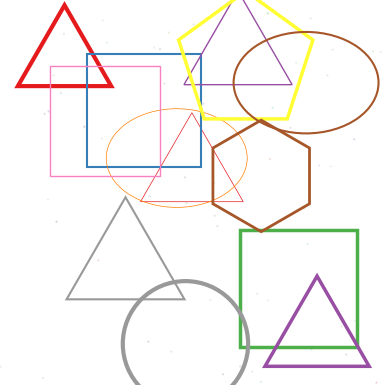[{"shape": "triangle", "thickness": 0.5, "radius": 0.77, "center": [0.498, 0.553]}, {"shape": "triangle", "thickness": 3, "radius": 0.7, "center": [0.168, 0.846]}, {"shape": "square", "thickness": 1.5, "radius": 0.74, "center": [0.374, 0.714]}, {"shape": "square", "thickness": 2.5, "radius": 0.76, "center": [0.775, 0.252]}, {"shape": "triangle", "thickness": 1, "radius": 0.81, "center": [0.618, 0.861]}, {"shape": "triangle", "thickness": 2.5, "radius": 0.78, "center": [0.824, 0.127]}, {"shape": "oval", "thickness": 0.5, "radius": 0.92, "center": [0.459, 0.589]}, {"shape": "pentagon", "thickness": 2.5, "radius": 0.92, "center": [0.638, 0.84]}, {"shape": "oval", "thickness": 1.5, "radius": 0.94, "center": [0.795, 0.785]}, {"shape": "hexagon", "thickness": 2, "radius": 0.72, "center": [0.678, 0.543]}, {"shape": "square", "thickness": 1, "radius": 0.71, "center": [0.274, 0.684]}, {"shape": "triangle", "thickness": 1.5, "radius": 0.88, "center": [0.326, 0.311]}, {"shape": "circle", "thickness": 3, "radius": 0.81, "center": [0.482, 0.107]}]